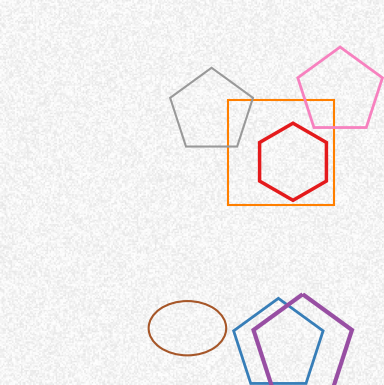[{"shape": "hexagon", "thickness": 2.5, "radius": 0.5, "center": [0.761, 0.58]}, {"shape": "pentagon", "thickness": 2, "radius": 0.61, "center": [0.723, 0.103]}, {"shape": "pentagon", "thickness": 3, "radius": 0.67, "center": [0.786, 0.101]}, {"shape": "square", "thickness": 1.5, "radius": 0.69, "center": [0.729, 0.604]}, {"shape": "oval", "thickness": 1.5, "radius": 0.5, "center": [0.487, 0.147]}, {"shape": "pentagon", "thickness": 2, "radius": 0.58, "center": [0.883, 0.762]}, {"shape": "pentagon", "thickness": 1.5, "radius": 0.57, "center": [0.55, 0.711]}]